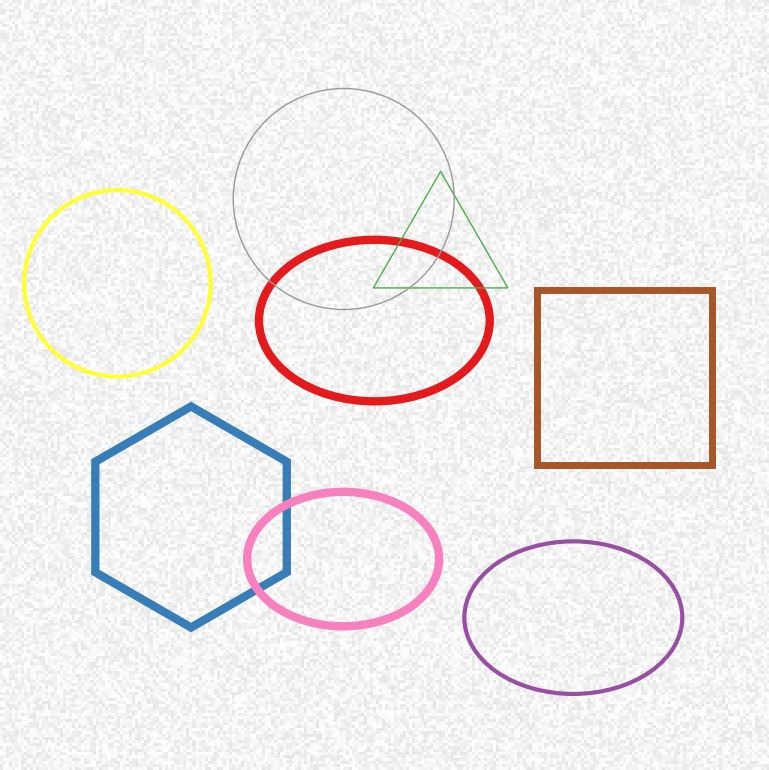[{"shape": "oval", "thickness": 3, "radius": 0.75, "center": [0.486, 0.584]}, {"shape": "hexagon", "thickness": 3, "radius": 0.72, "center": [0.248, 0.329]}, {"shape": "triangle", "thickness": 0.5, "radius": 0.5, "center": [0.572, 0.677]}, {"shape": "oval", "thickness": 1.5, "radius": 0.71, "center": [0.745, 0.198]}, {"shape": "circle", "thickness": 1.5, "radius": 0.61, "center": [0.152, 0.632]}, {"shape": "square", "thickness": 2.5, "radius": 0.57, "center": [0.811, 0.51]}, {"shape": "oval", "thickness": 3, "radius": 0.62, "center": [0.446, 0.274]}, {"shape": "circle", "thickness": 0.5, "radius": 0.72, "center": [0.446, 0.742]}]